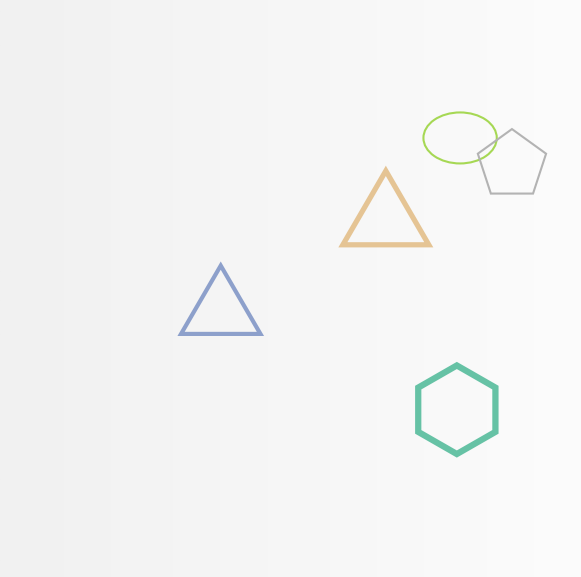[{"shape": "hexagon", "thickness": 3, "radius": 0.38, "center": [0.786, 0.29]}, {"shape": "triangle", "thickness": 2, "radius": 0.39, "center": [0.38, 0.46]}, {"shape": "oval", "thickness": 1, "radius": 0.32, "center": [0.792, 0.76]}, {"shape": "triangle", "thickness": 2.5, "radius": 0.43, "center": [0.664, 0.618]}, {"shape": "pentagon", "thickness": 1, "radius": 0.31, "center": [0.881, 0.714]}]